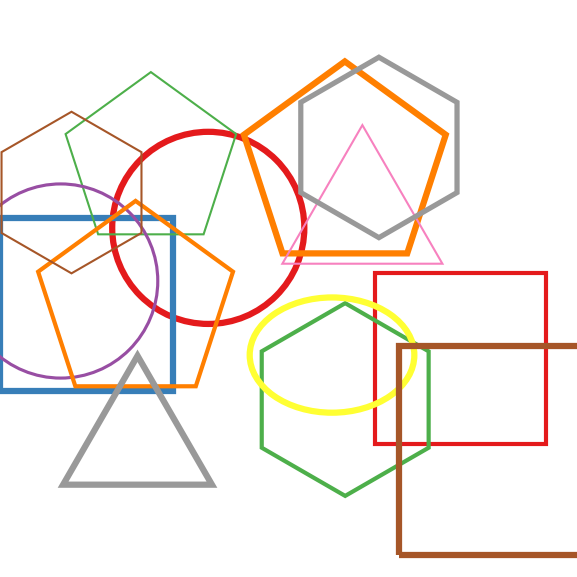[{"shape": "square", "thickness": 2, "radius": 0.74, "center": [0.797, 0.378]}, {"shape": "circle", "thickness": 3, "radius": 0.83, "center": [0.361, 0.605]}, {"shape": "square", "thickness": 3, "radius": 0.75, "center": [0.15, 0.472]}, {"shape": "pentagon", "thickness": 1, "radius": 0.78, "center": [0.261, 0.719]}, {"shape": "hexagon", "thickness": 2, "radius": 0.83, "center": [0.598, 0.307]}, {"shape": "circle", "thickness": 1.5, "radius": 0.84, "center": [0.105, 0.513]}, {"shape": "pentagon", "thickness": 3, "radius": 0.92, "center": [0.597, 0.709]}, {"shape": "pentagon", "thickness": 2, "radius": 0.89, "center": [0.235, 0.474]}, {"shape": "oval", "thickness": 3, "radius": 0.71, "center": [0.575, 0.384]}, {"shape": "hexagon", "thickness": 1, "radius": 0.7, "center": [0.124, 0.666]}, {"shape": "square", "thickness": 3, "radius": 0.9, "center": [0.871, 0.219]}, {"shape": "triangle", "thickness": 1, "radius": 0.8, "center": [0.627, 0.622]}, {"shape": "triangle", "thickness": 3, "radius": 0.74, "center": [0.238, 0.234]}, {"shape": "hexagon", "thickness": 2.5, "radius": 0.78, "center": [0.656, 0.744]}]